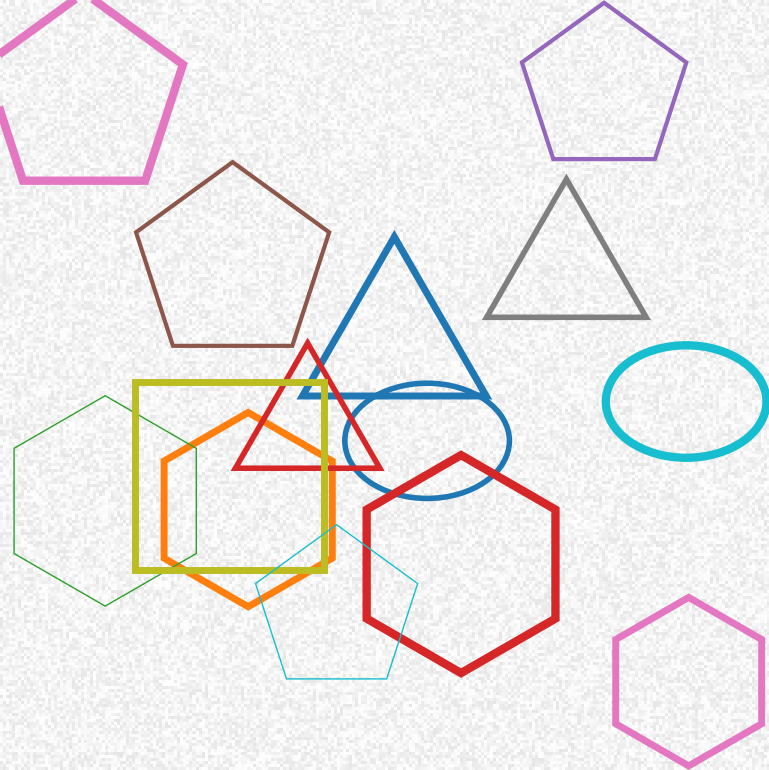[{"shape": "oval", "thickness": 2, "radius": 0.53, "center": [0.555, 0.428]}, {"shape": "triangle", "thickness": 2.5, "radius": 0.69, "center": [0.512, 0.555]}, {"shape": "hexagon", "thickness": 2.5, "radius": 0.63, "center": [0.322, 0.338]}, {"shape": "hexagon", "thickness": 0.5, "radius": 0.68, "center": [0.137, 0.349]}, {"shape": "hexagon", "thickness": 3, "radius": 0.71, "center": [0.599, 0.267]}, {"shape": "triangle", "thickness": 2, "radius": 0.54, "center": [0.4, 0.446]}, {"shape": "pentagon", "thickness": 1.5, "radius": 0.56, "center": [0.785, 0.884]}, {"shape": "pentagon", "thickness": 1.5, "radius": 0.66, "center": [0.302, 0.658]}, {"shape": "pentagon", "thickness": 3, "radius": 0.67, "center": [0.109, 0.875]}, {"shape": "hexagon", "thickness": 2.5, "radius": 0.55, "center": [0.894, 0.115]}, {"shape": "triangle", "thickness": 2, "radius": 0.6, "center": [0.736, 0.648]}, {"shape": "square", "thickness": 2.5, "radius": 0.61, "center": [0.298, 0.382]}, {"shape": "pentagon", "thickness": 0.5, "radius": 0.55, "center": [0.437, 0.208]}, {"shape": "oval", "thickness": 3, "radius": 0.52, "center": [0.891, 0.479]}]